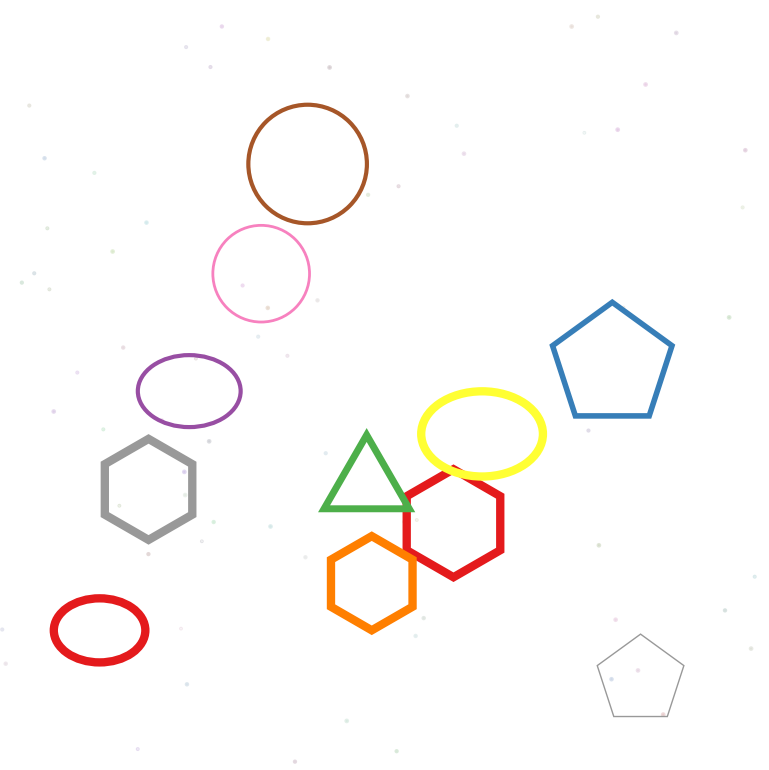[{"shape": "hexagon", "thickness": 3, "radius": 0.35, "center": [0.589, 0.321]}, {"shape": "oval", "thickness": 3, "radius": 0.3, "center": [0.129, 0.181]}, {"shape": "pentagon", "thickness": 2, "radius": 0.41, "center": [0.795, 0.526]}, {"shape": "triangle", "thickness": 2.5, "radius": 0.32, "center": [0.476, 0.371]}, {"shape": "oval", "thickness": 1.5, "radius": 0.33, "center": [0.246, 0.492]}, {"shape": "hexagon", "thickness": 3, "radius": 0.31, "center": [0.483, 0.243]}, {"shape": "oval", "thickness": 3, "radius": 0.4, "center": [0.626, 0.436]}, {"shape": "circle", "thickness": 1.5, "radius": 0.38, "center": [0.4, 0.787]}, {"shape": "circle", "thickness": 1, "radius": 0.31, "center": [0.339, 0.645]}, {"shape": "pentagon", "thickness": 0.5, "radius": 0.3, "center": [0.832, 0.117]}, {"shape": "hexagon", "thickness": 3, "radius": 0.33, "center": [0.193, 0.364]}]